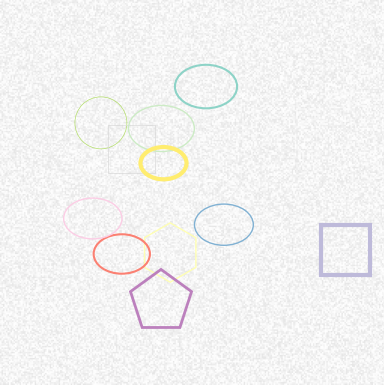[{"shape": "oval", "thickness": 1.5, "radius": 0.4, "center": [0.535, 0.775]}, {"shape": "hexagon", "thickness": 1, "radius": 0.39, "center": [0.442, 0.344]}, {"shape": "square", "thickness": 3, "radius": 0.32, "center": [0.897, 0.351]}, {"shape": "oval", "thickness": 1.5, "radius": 0.37, "center": [0.316, 0.34]}, {"shape": "oval", "thickness": 1, "radius": 0.38, "center": [0.582, 0.416]}, {"shape": "circle", "thickness": 0.5, "radius": 0.34, "center": [0.262, 0.681]}, {"shape": "oval", "thickness": 1, "radius": 0.38, "center": [0.241, 0.433]}, {"shape": "square", "thickness": 0.5, "radius": 0.31, "center": [0.342, 0.612]}, {"shape": "pentagon", "thickness": 2, "radius": 0.42, "center": [0.418, 0.217]}, {"shape": "oval", "thickness": 1, "radius": 0.43, "center": [0.419, 0.666]}, {"shape": "oval", "thickness": 3, "radius": 0.3, "center": [0.425, 0.576]}]